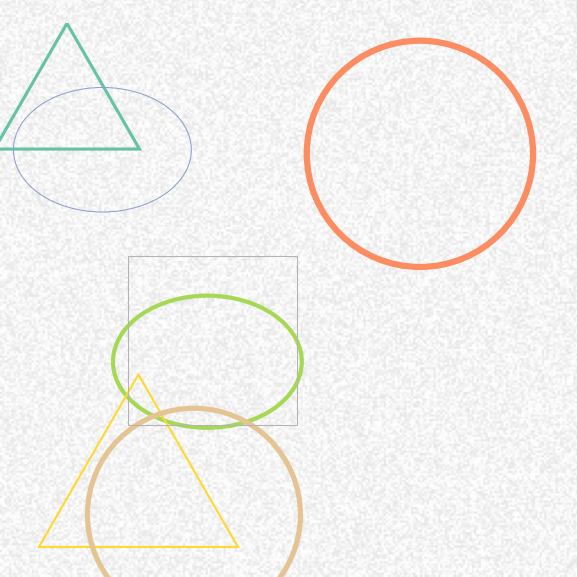[{"shape": "triangle", "thickness": 1.5, "radius": 0.73, "center": [0.116, 0.814]}, {"shape": "circle", "thickness": 3, "radius": 0.98, "center": [0.727, 0.733]}, {"shape": "oval", "thickness": 0.5, "radius": 0.77, "center": [0.177, 0.74]}, {"shape": "oval", "thickness": 2, "radius": 0.82, "center": [0.359, 0.373]}, {"shape": "triangle", "thickness": 1, "radius": 0.99, "center": [0.24, 0.152]}, {"shape": "circle", "thickness": 2.5, "radius": 0.92, "center": [0.336, 0.108]}, {"shape": "square", "thickness": 0.5, "radius": 0.73, "center": [0.367, 0.41]}]